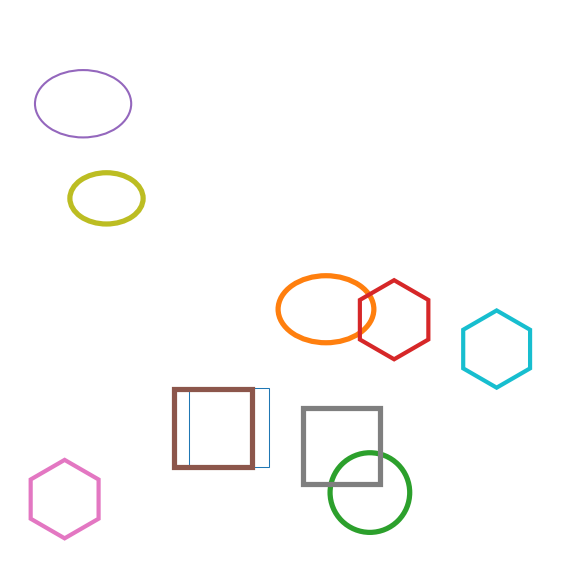[{"shape": "square", "thickness": 0.5, "radius": 0.34, "center": [0.397, 0.259]}, {"shape": "oval", "thickness": 2.5, "radius": 0.41, "center": [0.564, 0.464]}, {"shape": "circle", "thickness": 2.5, "radius": 0.34, "center": [0.64, 0.146]}, {"shape": "hexagon", "thickness": 2, "radius": 0.34, "center": [0.682, 0.445]}, {"shape": "oval", "thickness": 1, "radius": 0.42, "center": [0.144, 0.819]}, {"shape": "square", "thickness": 2.5, "radius": 0.34, "center": [0.369, 0.258]}, {"shape": "hexagon", "thickness": 2, "radius": 0.34, "center": [0.112, 0.135]}, {"shape": "square", "thickness": 2.5, "radius": 0.33, "center": [0.591, 0.227]}, {"shape": "oval", "thickness": 2.5, "radius": 0.32, "center": [0.184, 0.656]}, {"shape": "hexagon", "thickness": 2, "radius": 0.33, "center": [0.86, 0.395]}]